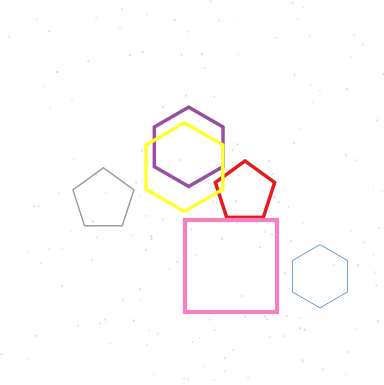[{"shape": "pentagon", "thickness": 2.5, "radius": 0.4, "center": [0.636, 0.501]}, {"shape": "hexagon", "thickness": 0.5, "radius": 0.41, "center": [0.831, 0.282]}, {"shape": "hexagon", "thickness": 2.5, "radius": 0.52, "center": [0.49, 0.619]}, {"shape": "hexagon", "thickness": 2.5, "radius": 0.58, "center": [0.479, 0.566]}, {"shape": "square", "thickness": 3, "radius": 0.6, "center": [0.599, 0.309]}, {"shape": "pentagon", "thickness": 1, "radius": 0.42, "center": [0.269, 0.481]}]